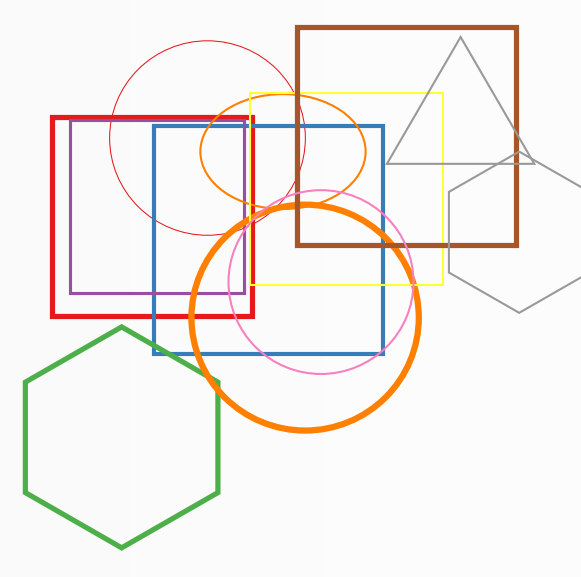[{"shape": "circle", "thickness": 0.5, "radius": 0.84, "center": [0.357, 0.76]}, {"shape": "square", "thickness": 2.5, "radius": 0.86, "center": [0.262, 0.624]}, {"shape": "square", "thickness": 2, "radius": 0.99, "center": [0.462, 0.583]}, {"shape": "hexagon", "thickness": 2.5, "radius": 0.96, "center": [0.209, 0.242]}, {"shape": "square", "thickness": 1.5, "radius": 0.75, "center": [0.27, 0.642]}, {"shape": "oval", "thickness": 1, "radius": 0.71, "center": [0.487, 0.737]}, {"shape": "circle", "thickness": 3, "radius": 0.98, "center": [0.525, 0.449]}, {"shape": "square", "thickness": 1, "radius": 0.83, "center": [0.596, 0.672]}, {"shape": "square", "thickness": 2.5, "radius": 0.94, "center": [0.699, 0.764]}, {"shape": "circle", "thickness": 1, "radius": 0.8, "center": [0.552, 0.511]}, {"shape": "hexagon", "thickness": 1, "radius": 0.7, "center": [0.893, 0.597]}, {"shape": "triangle", "thickness": 1, "radius": 0.73, "center": [0.792, 0.789]}]